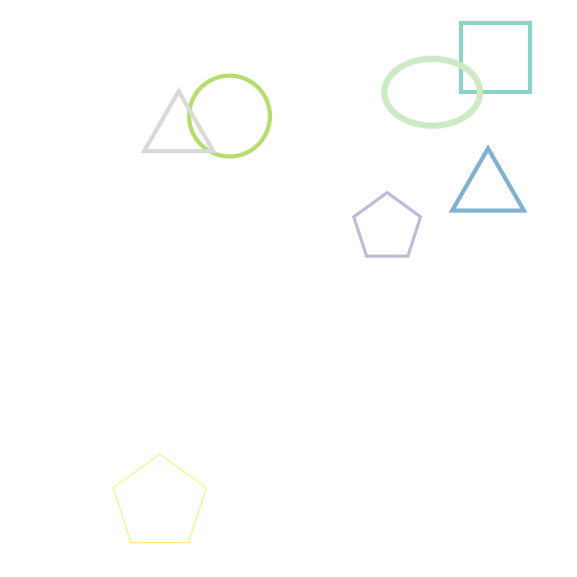[{"shape": "square", "thickness": 2, "radius": 0.3, "center": [0.858, 0.899]}, {"shape": "pentagon", "thickness": 1.5, "radius": 0.3, "center": [0.67, 0.605]}, {"shape": "triangle", "thickness": 2, "radius": 0.36, "center": [0.845, 0.67]}, {"shape": "circle", "thickness": 2, "radius": 0.35, "center": [0.397, 0.798]}, {"shape": "triangle", "thickness": 2, "radius": 0.35, "center": [0.309, 0.772]}, {"shape": "oval", "thickness": 3, "radius": 0.41, "center": [0.748, 0.839]}, {"shape": "pentagon", "thickness": 0.5, "radius": 0.42, "center": [0.277, 0.128]}]